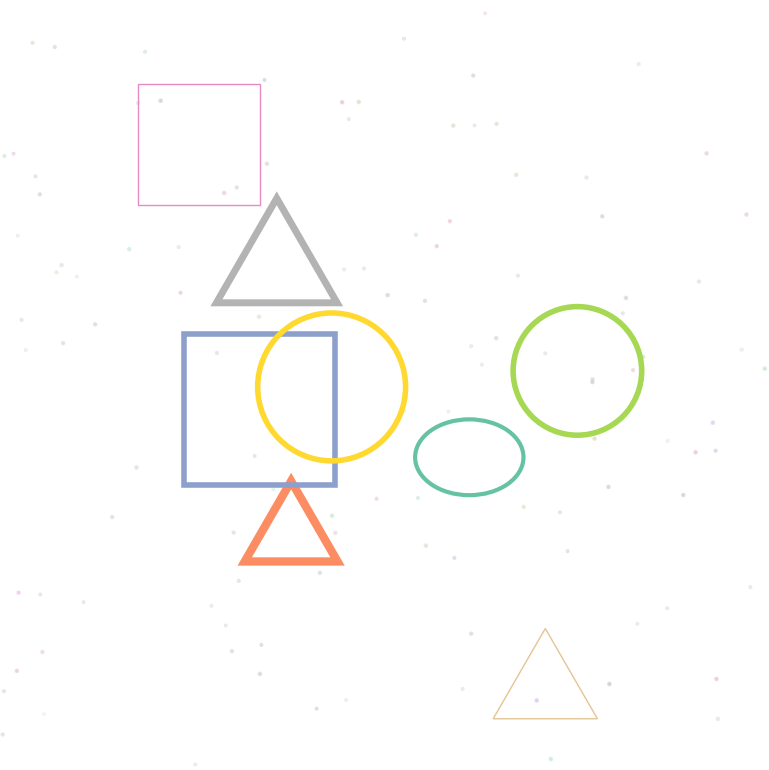[{"shape": "oval", "thickness": 1.5, "radius": 0.35, "center": [0.609, 0.406]}, {"shape": "triangle", "thickness": 3, "radius": 0.35, "center": [0.378, 0.306]}, {"shape": "square", "thickness": 2, "radius": 0.49, "center": [0.337, 0.468]}, {"shape": "square", "thickness": 0.5, "radius": 0.39, "center": [0.258, 0.813]}, {"shape": "circle", "thickness": 2, "radius": 0.42, "center": [0.75, 0.518]}, {"shape": "circle", "thickness": 2, "radius": 0.48, "center": [0.431, 0.497]}, {"shape": "triangle", "thickness": 0.5, "radius": 0.39, "center": [0.708, 0.106]}, {"shape": "triangle", "thickness": 2.5, "radius": 0.45, "center": [0.359, 0.652]}]